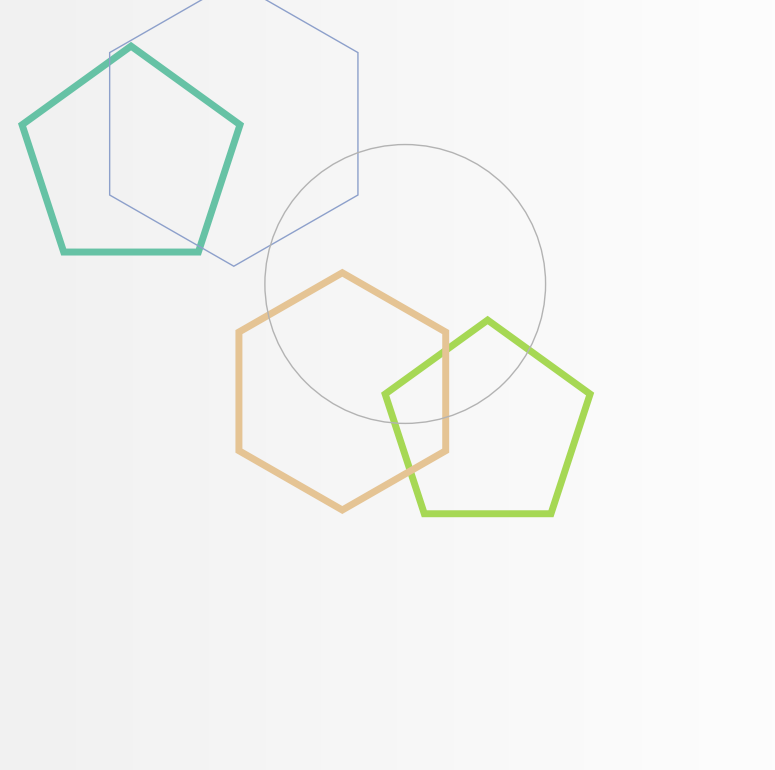[{"shape": "pentagon", "thickness": 2.5, "radius": 0.74, "center": [0.169, 0.792]}, {"shape": "hexagon", "thickness": 0.5, "radius": 0.92, "center": [0.302, 0.839]}, {"shape": "pentagon", "thickness": 2.5, "radius": 0.7, "center": [0.629, 0.445]}, {"shape": "hexagon", "thickness": 2.5, "radius": 0.77, "center": [0.442, 0.492]}, {"shape": "circle", "thickness": 0.5, "radius": 0.91, "center": [0.523, 0.631]}]